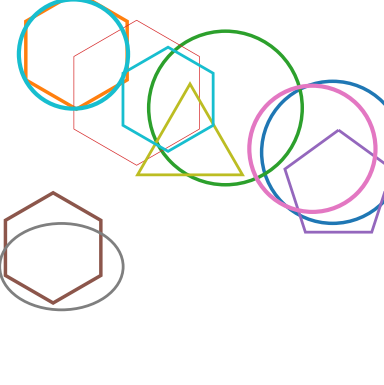[{"shape": "circle", "thickness": 2.5, "radius": 0.92, "center": [0.864, 0.604]}, {"shape": "hexagon", "thickness": 2.5, "radius": 0.76, "center": [0.199, 0.868]}, {"shape": "circle", "thickness": 2.5, "radius": 1.0, "center": [0.586, 0.72]}, {"shape": "hexagon", "thickness": 0.5, "radius": 0.94, "center": [0.355, 0.759]}, {"shape": "pentagon", "thickness": 2, "radius": 0.73, "center": [0.879, 0.516]}, {"shape": "hexagon", "thickness": 2.5, "radius": 0.72, "center": [0.138, 0.356]}, {"shape": "circle", "thickness": 3, "radius": 0.82, "center": [0.811, 0.613]}, {"shape": "oval", "thickness": 2, "radius": 0.8, "center": [0.16, 0.307]}, {"shape": "triangle", "thickness": 2, "radius": 0.79, "center": [0.494, 0.625]}, {"shape": "circle", "thickness": 3, "radius": 0.71, "center": [0.191, 0.86]}, {"shape": "hexagon", "thickness": 2, "radius": 0.68, "center": [0.437, 0.742]}]